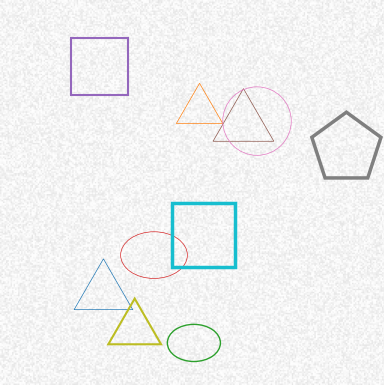[{"shape": "triangle", "thickness": 0.5, "radius": 0.44, "center": [0.269, 0.24]}, {"shape": "triangle", "thickness": 0.5, "radius": 0.35, "center": [0.518, 0.714]}, {"shape": "oval", "thickness": 1, "radius": 0.34, "center": [0.504, 0.109]}, {"shape": "oval", "thickness": 0.5, "radius": 0.43, "center": [0.4, 0.337]}, {"shape": "square", "thickness": 1.5, "radius": 0.37, "center": [0.259, 0.828]}, {"shape": "triangle", "thickness": 0.5, "radius": 0.46, "center": [0.632, 0.679]}, {"shape": "circle", "thickness": 0.5, "radius": 0.44, "center": [0.668, 0.685]}, {"shape": "pentagon", "thickness": 2.5, "radius": 0.47, "center": [0.9, 0.614]}, {"shape": "triangle", "thickness": 1.5, "radius": 0.4, "center": [0.35, 0.145]}, {"shape": "square", "thickness": 2.5, "radius": 0.41, "center": [0.528, 0.39]}]